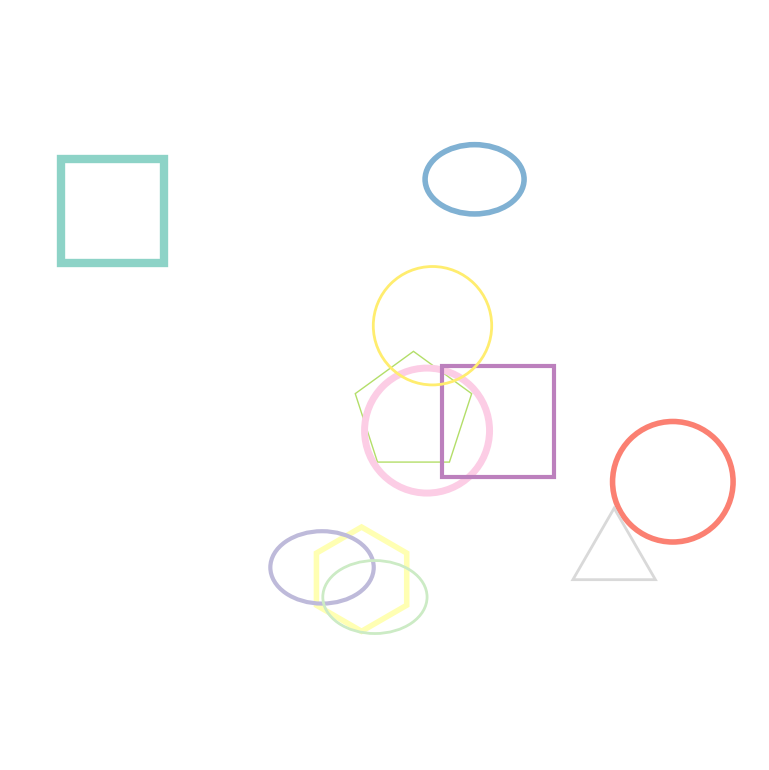[{"shape": "square", "thickness": 3, "radius": 0.34, "center": [0.146, 0.726]}, {"shape": "hexagon", "thickness": 2, "radius": 0.34, "center": [0.47, 0.248]}, {"shape": "oval", "thickness": 1.5, "radius": 0.34, "center": [0.418, 0.263]}, {"shape": "circle", "thickness": 2, "radius": 0.39, "center": [0.874, 0.374]}, {"shape": "oval", "thickness": 2, "radius": 0.32, "center": [0.616, 0.767]}, {"shape": "pentagon", "thickness": 0.5, "radius": 0.4, "center": [0.537, 0.464]}, {"shape": "circle", "thickness": 2.5, "radius": 0.41, "center": [0.555, 0.441]}, {"shape": "triangle", "thickness": 1, "radius": 0.31, "center": [0.798, 0.278]}, {"shape": "square", "thickness": 1.5, "radius": 0.36, "center": [0.647, 0.453]}, {"shape": "oval", "thickness": 1, "radius": 0.34, "center": [0.487, 0.225]}, {"shape": "circle", "thickness": 1, "radius": 0.38, "center": [0.562, 0.577]}]